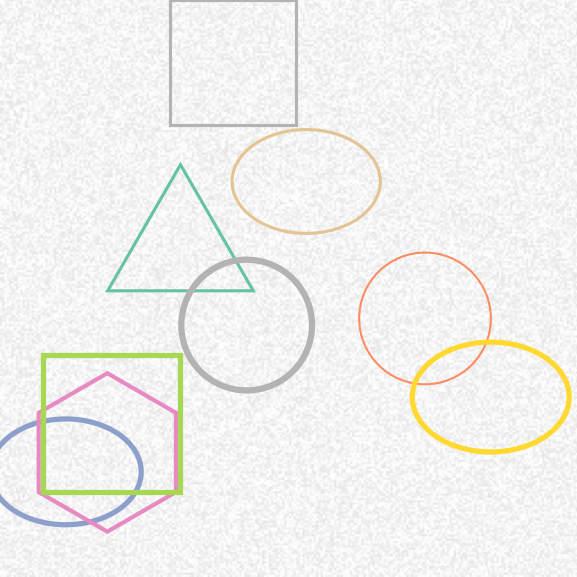[{"shape": "triangle", "thickness": 1.5, "radius": 0.73, "center": [0.313, 0.568]}, {"shape": "circle", "thickness": 1, "radius": 0.57, "center": [0.736, 0.448]}, {"shape": "oval", "thickness": 2.5, "radius": 0.65, "center": [0.114, 0.182]}, {"shape": "hexagon", "thickness": 2, "radius": 0.69, "center": [0.186, 0.216]}, {"shape": "square", "thickness": 2.5, "radius": 0.59, "center": [0.193, 0.266]}, {"shape": "oval", "thickness": 2.5, "radius": 0.68, "center": [0.85, 0.312]}, {"shape": "oval", "thickness": 1.5, "radius": 0.64, "center": [0.53, 0.685]}, {"shape": "circle", "thickness": 3, "radius": 0.57, "center": [0.427, 0.436]}, {"shape": "square", "thickness": 1.5, "radius": 0.54, "center": [0.403, 0.89]}]